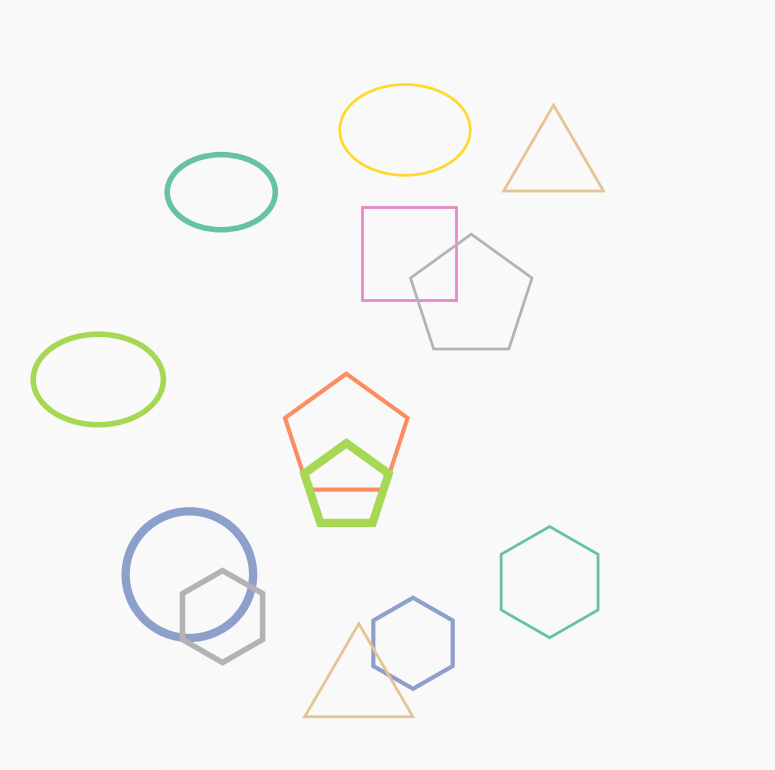[{"shape": "hexagon", "thickness": 1, "radius": 0.36, "center": [0.709, 0.244]}, {"shape": "oval", "thickness": 2, "radius": 0.35, "center": [0.285, 0.75]}, {"shape": "pentagon", "thickness": 1.5, "radius": 0.42, "center": [0.447, 0.431]}, {"shape": "hexagon", "thickness": 1.5, "radius": 0.3, "center": [0.533, 0.165]}, {"shape": "circle", "thickness": 3, "radius": 0.41, "center": [0.244, 0.254]}, {"shape": "square", "thickness": 1, "radius": 0.3, "center": [0.528, 0.671]}, {"shape": "pentagon", "thickness": 3, "radius": 0.29, "center": [0.447, 0.367]}, {"shape": "oval", "thickness": 2, "radius": 0.42, "center": [0.127, 0.507]}, {"shape": "oval", "thickness": 1, "radius": 0.42, "center": [0.523, 0.831]}, {"shape": "triangle", "thickness": 1, "radius": 0.4, "center": [0.463, 0.109]}, {"shape": "triangle", "thickness": 1, "radius": 0.37, "center": [0.714, 0.789]}, {"shape": "pentagon", "thickness": 1, "radius": 0.41, "center": [0.608, 0.613]}, {"shape": "hexagon", "thickness": 2, "radius": 0.3, "center": [0.287, 0.199]}]